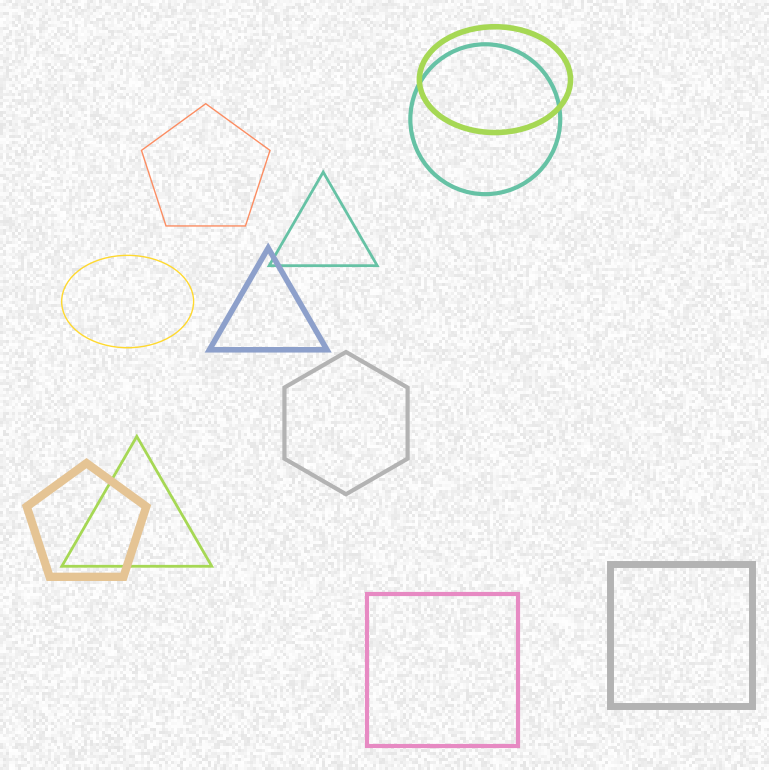[{"shape": "triangle", "thickness": 1, "radius": 0.41, "center": [0.42, 0.695]}, {"shape": "circle", "thickness": 1.5, "radius": 0.49, "center": [0.63, 0.845]}, {"shape": "pentagon", "thickness": 0.5, "radius": 0.44, "center": [0.267, 0.778]}, {"shape": "triangle", "thickness": 2, "radius": 0.44, "center": [0.348, 0.59]}, {"shape": "square", "thickness": 1.5, "radius": 0.49, "center": [0.575, 0.129]}, {"shape": "triangle", "thickness": 1, "radius": 0.56, "center": [0.178, 0.321]}, {"shape": "oval", "thickness": 2, "radius": 0.49, "center": [0.643, 0.897]}, {"shape": "oval", "thickness": 0.5, "radius": 0.43, "center": [0.166, 0.608]}, {"shape": "pentagon", "thickness": 3, "radius": 0.41, "center": [0.112, 0.317]}, {"shape": "hexagon", "thickness": 1.5, "radius": 0.46, "center": [0.449, 0.45]}, {"shape": "square", "thickness": 2.5, "radius": 0.46, "center": [0.884, 0.175]}]